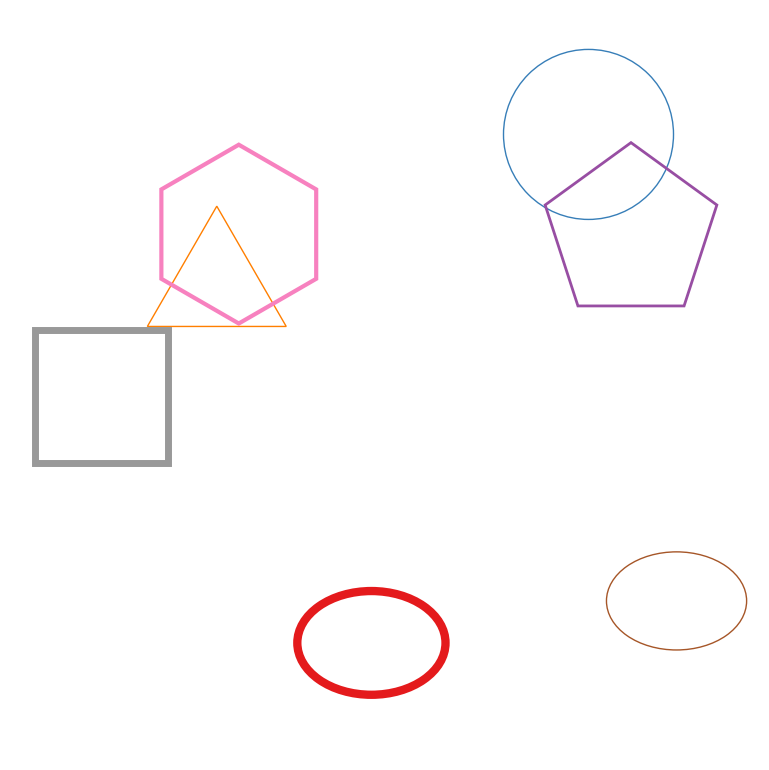[{"shape": "oval", "thickness": 3, "radius": 0.48, "center": [0.482, 0.165]}, {"shape": "circle", "thickness": 0.5, "radius": 0.55, "center": [0.764, 0.825]}, {"shape": "pentagon", "thickness": 1, "radius": 0.59, "center": [0.819, 0.698]}, {"shape": "triangle", "thickness": 0.5, "radius": 0.52, "center": [0.282, 0.628]}, {"shape": "oval", "thickness": 0.5, "radius": 0.46, "center": [0.879, 0.22]}, {"shape": "hexagon", "thickness": 1.5, "radius": 0.58, "center": [0.31, 0.696]}, {"shape": "square", "thickness": 2.5, "radius": 0.43, "center": [0.132, 0.485]}]